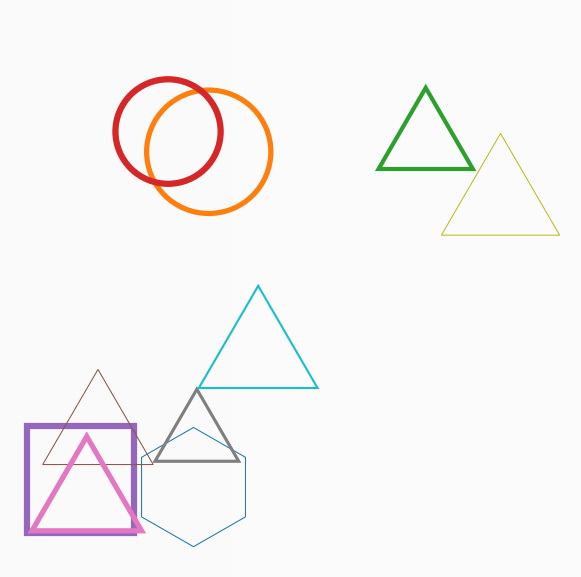[{"shape": "hexagon", "thickness": 0.5, "radius": 0.52, "center": [0.333, 0.156]}, {"shape": "circle", "thickness": 2.5, "radius": 0.53, "center": [0.359, 0.736]}, {"shape": "triangle", "thickness": 2, "radius": 0.47, "center": [0.732, 0.753]}, {"shape": "circle", "thickness": 3, "radius": 0.45, "center": [0.289, 0.771]}, {"shape": "square", "thickness": 3, "radius": 0.46, "center": [0.138, 0.169]}, {"shape": "triangle", "thickness": 0.5, "radius": 0.55, "center": [0.169, 0.25]}, {"shape": "triangle", "thickness": 2.5, "radius": 0.54, "center": [0.149, 0.134]}, {"shape": "triangle", "thickness": 1.5, "radius": 0.42, "center": [0.339, 0.242]}, {"shape": "triangle", "thickness": 0.5, "radius": 0.59, "center": [0.861, 0.651]}, {"shape": "triangle", "thickness": 1, "radius": 0.59, "center": [0.444, 0.386]}]